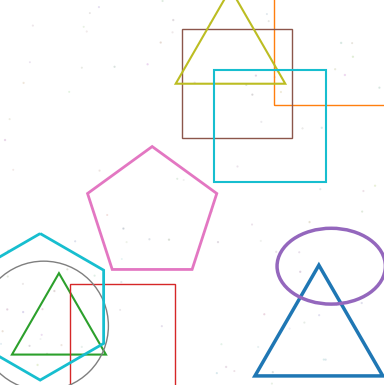[{"shape": "triangle", "thickness": 2.5, "radius": 0.96, "center": [0.828, 0.119]}, {"shape": "square", "thickness": 1, "radius": 0.78, "center": [0.869, 0.883]}, {"shape": "triangle", "thickness": 1.5, "radius": 0.7, "center": [0.153, 0.149]}, {"shape": "square", "thickness": 1, "radius": 0.69, "center": [0.318, 0.124]}, {"shape": "oval", "thickness": 2.5, "radius": 0.7, "center": [0.86, 0.309]}, {"shape": "square", "thickness": 1, "radius": 0.71, "center": [0.615, 0.783]}, {"shape": "pentagon", "thickness": 2, "radius": 0.88, "center": [0.395, 0.443]}, {"shape": "circle", "thickness": 1, "radius": 0.84, "center": [0.114, 0.154]}, {"shape": "triangle", "thickness": 1.5, "radius": 0.82, "center": [0.599, 0.865]}, {"shape": "hexagon", "thickness": 2, "radius": 0.95, "center": [0.104, 0.203]}, {"shape": "square", "thickness": 1.5, "radius": 0.72, "center": [0.701, 0.673]}]